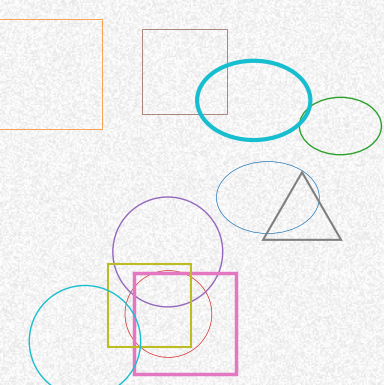[{"shape": "oval", "thickness": 0.5, "radius": 0.67, "center": [0.696, 0.487]}, {"shape": "square", "thickness": 0.5, "radius": 0.71, "center": [0.123, 0.808]}, {"shape": "oval", "thickness": 1, "radius": 0.53, "center": [0.884, 0.673]}, {"shape": "circle", "thickness": 0.5, "radius": 0.56, "center": [0.437, 0.184]}, {"shape": "circle", "thickness": 1, "radius": 0.71, "center": [0.436, 0.346]}, {"shape": "square", "thickness": 0.5, "radius": 0.55, "center": [0.478, 0.815]}, {"shape": "square", "thickness": 2.5, "radius": 0.66, "center": [0.48, 0.161]}, {"shape": "triangle", "thickness": 1.5, "radius": 0.58, "center": [0.785, 0.436]}, {"shape": "square", "thickness": 1.5, "radius": 0.54, "center": [0.388, 0.207]}, {"shape": "oval", "thickness": 3, "radius": 0.74, "center": [0.659, 0.739]}, {"shape": "circle", "thickness": 1, "radius": 0.72, "center": [0.221, 0.114]}]